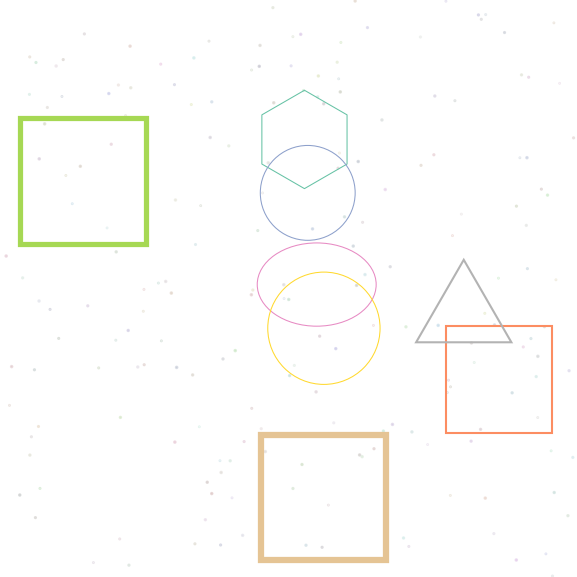[{"shape": "hexagon", "thickness": 0.5, "radius": 0.43, "center": [0.527, 0.758]}, {"shape": "square", "thickness": 1, "radius": 0.46, "center": [0.864, 0.342]}, {"shape": "circle", "thickness": 0.5, "radius": 0.41, "center": [0.533, 0.665]}, {"shape": "oval", "thickness": 0.5, "radius": 0.51, "center": [0.548, 0.506]}, {"shape": "square", "thickness": 2.5, "radius": 0.54, "center": [0.143, 0.686]}, {"shape": "circle", "thickness": 0.5, "radius": 0.49, "center": [0.561, 0.431]}, {"shape": "square", "thickness": 3, "radius": 0.54, "center": [0.561, 0.138]}, {"shape": "triangle", "thickness": 1, "radius": 0.48, "center": [0.803, 0.454]}]